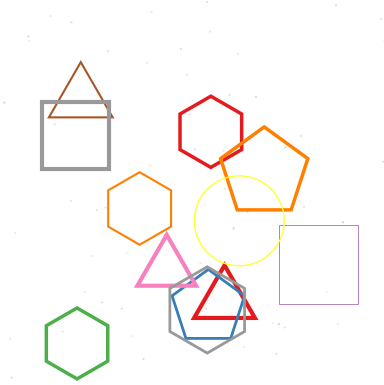[{"shape": "triangle", "thickness": 3, "radius": 0.46, "center": [0.583, 0.22]}, {"shape": "hexagon", "thickness": 2.5, "radius": 0.46, "center": [0.548, 0.658]}, {"shape": "pentagon", "thickness": 2, "radius": 0.49, "center": [0.541, 0.201]}, {"shape": "hexagon", "thickness": 2.5, "radius": 0.46, "center": [0.2, 0.108]}, {"shape": "square", "thickness": 0.5, "radius": 0.51, "center": [0.827, 0.313]}, {"shape": "hexagon", "thickness": 1.5, "radius": 0.47, "center": [0.363, 0.458]}, {"shape": "pentagon", "thickness": 2.5, "radius": 0.6, "center": [0.686, 0.551]}, {"shape": "circle", "thickness": 1, "radius": 0.58, "center": [0.621, 0.426]}, {"shape": "triangle", "thickness": 1.5, "radius": 0.48, "center": [0.21, 0.743]}, {"shape": "triangle", "thickness": 3, "radius": 0.44, "center": [0.433, 0.302]}, {"shape": "hexagon", "thickness": 2, "radius": 0.56, "center": [0.538, 0.195]}, {"shape": "square", "thickness": 3, "radius": 0.43, "center": [0.196, 0.647]}]